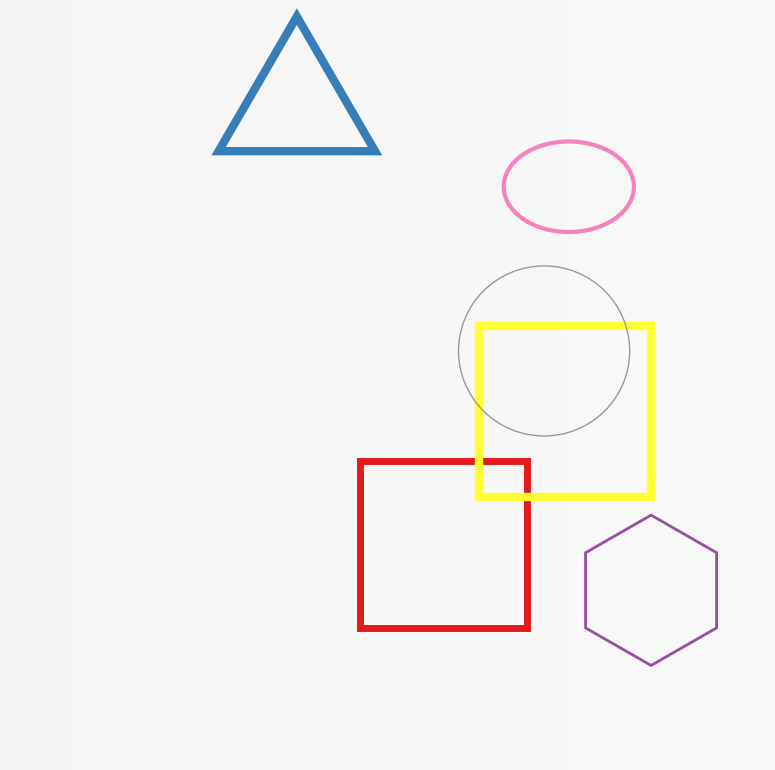[{"shape": "square", "thickness": 2.5, "radius": 0.54, "center": [0.572, 0.293]}, {"shape": "triangle", "thickness": 3, "radius": 0.58, "center": [0.383, 0.862]}, {"shape": "hexagon", "thickness": 1, "radius": 0.49, "center": [0.84, 0.233]}, {"shape": "square", "thickness": 3, "radius": 0.56, "center": [0.729, 0.465]}, {"shape": "oval", "thickness": 1.5, "radius": 0.42, "center": [0.734, 0.757]}, {"shape": "circle", "thickness": 0.5, "radius": 0.55, "center": [0.702, 0.544]}]